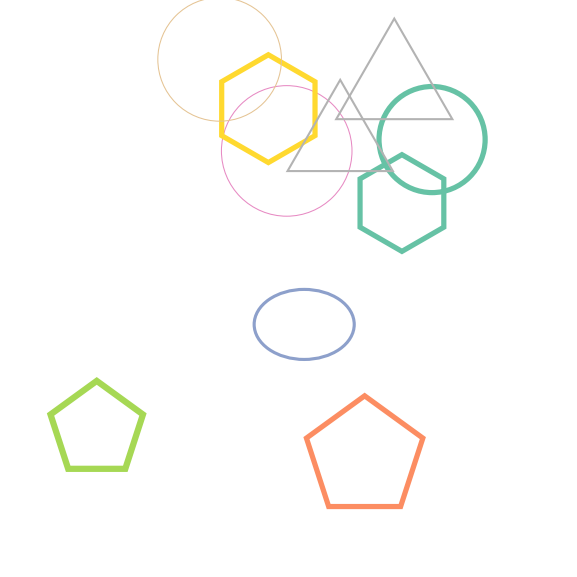[{"shape": "circle", "thickness": 2.5, "radius": 0.46, "center": [0.748, 0.757]}, {"shape": "hexagon", "thickness": 2.5, "radius": 0.42, "center": [0.696, 0.648]}, {"shape": "pentagon", "thickness": 2.5, "radius": 0.53, "center": [0.631, 0.208]}, {"shape": "oval", "thickness": 1.5, "radius": 0.43, "center": [0.527, 0.437]}, {"shape": "circle", "thickness": 0.5, "radius": 0.57, "center": [0.496, 0.738]}, {"shape": "pentagon", "thickness": 3, "radius": 0.42, "center": [0.168, 0.255]}, {"shape": "hexagon", "thickness": 2.5, "radius": 0.47, "center": [0.465, 0.811]}, {"shape": "circle", "thickness": 0.5, "radius": 0.54, "center": [0.38, 0.896]}, {"shape": "triangle", "thickness": 1, "radius": 0.53, "center": [0.589, 0.756]}, {"shape": "triangle", "thickness": 1, "radius": 0.58, "center": [0.683, 0.851]}]